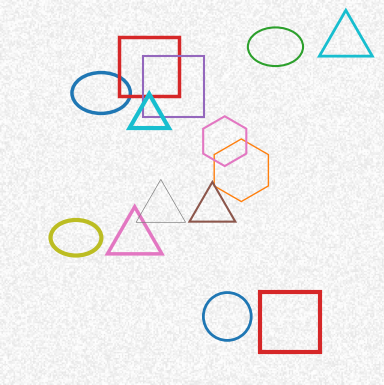[{"shape": "circle", "thickness": 2, "radius": 0.31, "center": [0.59, 0.178]}, {"shape": "oval", "thickness": 2.5, "radius": 0.38, "center": [0.263, 0.758]}, {"shape": "hexagon", "thickness": 1, "radius": 0.41, "center": [0.627, 0.558]}, {"shape": "oval", "thickness": 1.5, "radius": 0.36, "center": [0.716, 0.879]}, {"shape": "square", "thickness": 3, "radius": 0.39, "center": [0.753, 0.163]}, {"shape": "square", "thickness": 2.5, "radius": 0.39, "center": [0.387, 0.827]}, {"shape": "square", "thickness": 1.5, "radius": 0.4, "center": [0.451, 0.775]}, {"shape": "triangle", "thickness": 1.5, "radius": 0.34, "center": [0.552, 0.459]}, {"shape": "triangle", "thickness": 2.5, "radius": 0.41, "center": [0.35, 0.381]}, {"shape": "hexagon", "thickness": 1.5, "radius": 0.32, "center": [0.584, 0.633]}, {"shape": "triangle", "thickness": 0.5, "radius": 0.37, "center": [0.418, 0.46]}, {"shape": "oval", "thickness": 3, "radius": 0.33, "center": [0.197, 0.382]}, {"shape": "triangle", "thickness": 3, "radius": 0.3, "center": [0.388, 0.697]}, {"shape": "triangle", "thickness": 2, "radius": 0.4, "center": [0.898, 0.894]}]